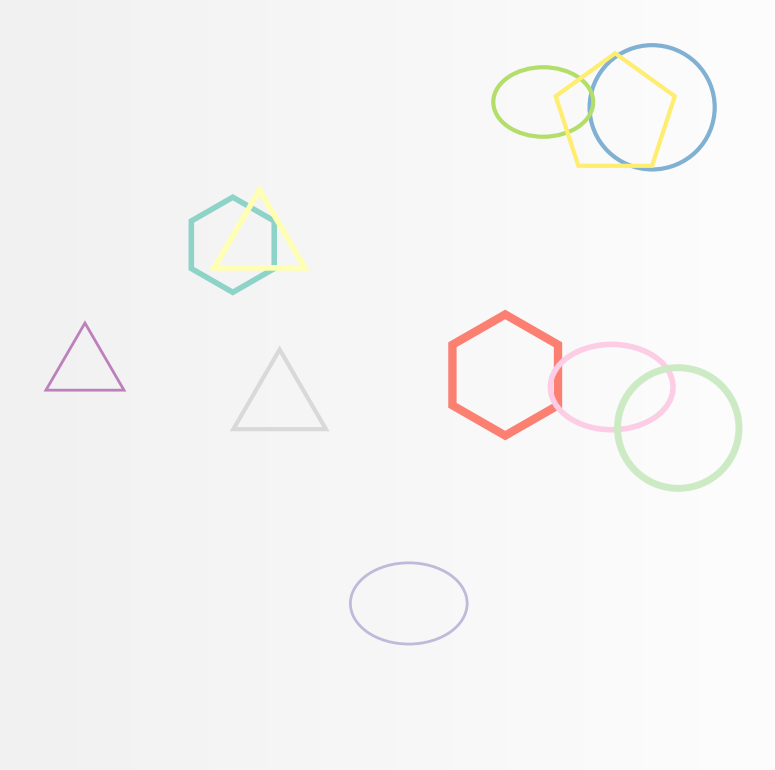[{"shape": "hexagon", "thickness": 2, "radius": 0.31, "center": [0.3, 0.682]}, {"shape": "triangle", "thickness": 2, "radius": 0.34, "center": [0.335, 0.686]}, {"shape": "oval", "thickness": 1, "radius": 0.38, "center": [0.527, 0.216]}, {"shape": "hexagon", "thickness": 3, "radius": 0.39, "center": [0.652, 0.513]}, {"shape": "circle", "thickness": 1.5, "radius": 0.4, "center": [0.841, 0.861]}, {"shape": "oval", "thickness": 1.5, "radius": 0.32, "center": [0.701, 0.868]}, {"shape": "oval", "thickness": 2, "radius": 0.4, "center": [0.789, 0.497]}, {"shape": "triangle", "thickness": 1.5, "radius": 0.34, "center": [0.361, 0.477]}, {"shape": "triangle", "thickness": 1, "radius": 0.29, "center": [0.11, 0.522]}, {"shape": "circle", "thickness": 2.5, "radius": 0.39, "center": [0.875, 0.444]}, {"shape": "pentagon", "thickness": 1.5, "radius": 0.4, "center": [0.794, 0.85]}]